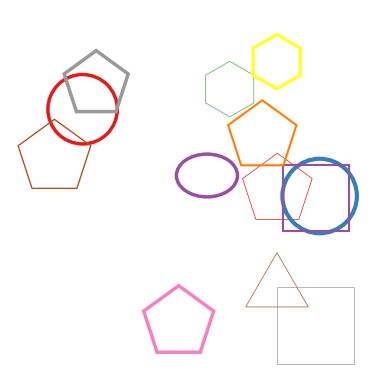[{"shape": "circle", "thickness": 2.5, "radius": 0.45, "center": [0.215, 0.716]}, {"shape": "pentagon", "thickness": 0.5, "radius": 0.48, "center": [0.72, 0.507]}, {"shape": "circle", "thickness": 3, "radius": 0.48, "center": [0.83, 0.491]}, {"shape": "hexagon", "thickness": 0.5, "radius": 0.36, "center": [0.597, 0.769]}, {"shape": "oval", "thickness": 2.5, "radius": 0.4, "center": [0.538, 0.544]}, {"shape": "square", "thickness": 1.5, "radius": 0.43, "center": [0.821, 0.486]}, {"shape": "pentagon", "thickness": 1.5, "radius": 0.47, "center": [0.681, 0.646]}, {"shape": "hexagon", "thickness": 2.5, "radius": 0.35, "center": [0.719, 0.84]}, {"shape": "pentagon", "thickness": 1, "radius": 0.5, "center": [0.141, 0.591]}, {"shape": "triangle", "thickness": 0.5, "radius": 0.47, "center": [0.719, 0.25]}, {"shape": "pentagon", "thickness": 2.5, "radius": 0.48, "center": [0.464, 0.162]}, {"shape": "pentagon", "thickness": 2.5, "radius": 0.44, "center": [0.25, 0.781]}, {"shape": "square", "thickness": 0.5, "radius": 0.5, "center": [0.819, 0.154]}]